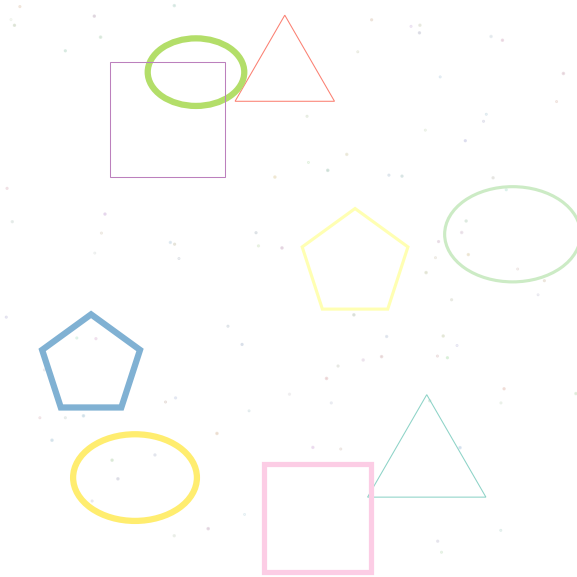[{"shape": "triangle", "thickness": 0.5, "radius": 0.59, "center": [0.739, 0.197]}, {"shape": "pentagon", "thickness": 1.5, "radius": 0.48, "center": [0.615, 0.542]}, {"shape": "triangle", "thickness": 0.5, "radius": 0.5, "center": [0.493, 0.873]}, {"shape": "pentagon", "thickness": 3, "radius": 0.45, "center": [0.158, 0.366]}, {"shape": "oval", "thickness": 3, "radius": 0.42, "center": [0.339, 0.874]}, {"shape": "square", "thickness": 2.5, "radius": 0.46, "center": [0.549, 0.102]}, {"shape": "square", "thickness": 0.5, "radius": 0.5, "center": [0.29, 0.793]}, {"shape": "oval", "thickness": 1.5, "radius": 0.59, "center": [0.888, 0.593]}, {"shape": "oval", "thickness": 3, "radius": 0.54, "center": [0.234, 0.172]}]